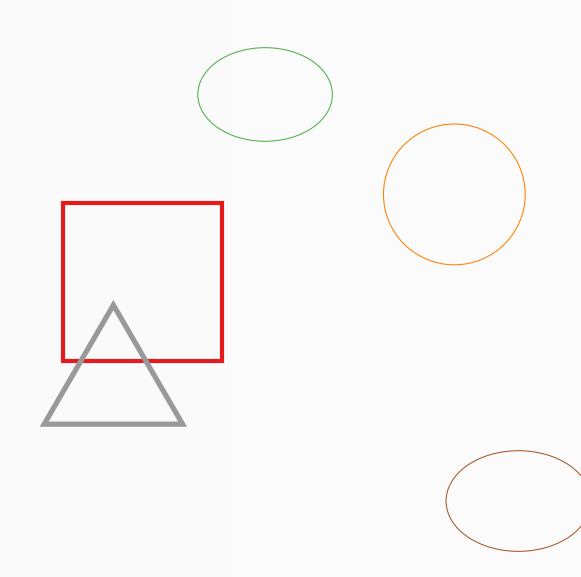[{"shape": "square", "thickness": 2, "radius": 0.68, "center": [0.246, 0.511]}, {"shape": "oval", "thickness": 0.5, "radius": 0.58, "center": [0.456, 0.836]}, {"shape": "circle", "thickness": 0.5, "radius": 0.61, "center": [0.782, 0.662]}, {"shape": "oval", "thickness": 0.5, "radius": 0.62, "center": [0.892, 0.132]}, {"shape": "triangle", "thickness": 2.5, "radius": 0.69, "center": [0.195, 0.333]}]